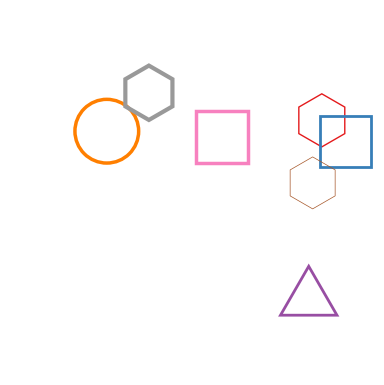[{"shape": "hexagon", "thickness": 1, "radius": 0.34, "center": [0.836, 0.687]}, {"shape": "square", "thickness": 2, "radius": 0.33, "center": [0.898, 0.632]}, {"shape": "triangle", "thickness": 2, "radius": 0.42, "center": [0.802, 0.224]}, {"shape": "circle", "thickness": 2.5, "radius": 0.41, "center": [0.277, 0.659]}, {"shape": "hexagon", "thickness": 0.5, "radius": 0.34, "center": [0.812, 0.525]}, {"shape": "square", "thickness": 2.5, "radius": 0.34, "center": [0.577, 0.645]}, {"shape": "hexagon", "thickness": 3, "radius": 0.35, "center": [0.387, 0.759]}]